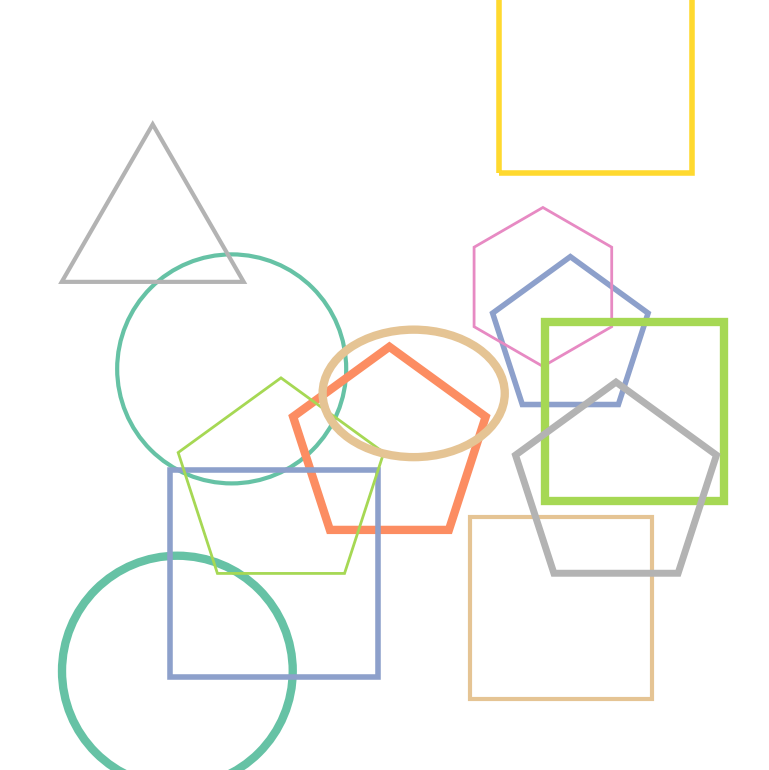[{"shape": "circle", "thickness": 1.5, "radius": 0.74, "center": [0.301, 0.521]}, {"shape": "circle", "thickness": 3, "radius": 0.75, "center": [0.23, 0.128]}, {"shape": "pentagon", "thickness": 3, "radius": 0.66, "center": [0.506, 0.418]}, {"shape": "pentagon", "thickness": 2, "radius": 0.53, "center": [0.741, 0.561]}, {"shape": "square", "thickness": 2, "radius": 0.67, "center": [0.356, 0.255]}, {"shape": "hexagon", "thickness": 1, "radius": 0.52, "center": [0.705, 0.627]}, {"shape": "pentagon", "thickness": 1, "radius": 0.7, "center": [0.365, 0.369]}, {"shape": "square", "thickness": 3, "radius": 0.58, "center": [0.824, 0.466]}, {"shape": "square", "thickness": 2, "radius": 0.63, "center": [0.774, 0.9]}, {"shape": "oval", "thickness": 3, "radius": 0.59, "center": [0.537, 0.489]}, {"shape": "square", "thickness": 1.5, "radius": 0.59, "center": [0.729, 0.21]}, {"shape": "pentagon", "thickness": 2.5, "radius": 0.69, "center": [0.8, 0.367]}, {"shape": "triangle", "thickness": 1.5, "radius": 0.68, "center": [0.198, 0.702]}]